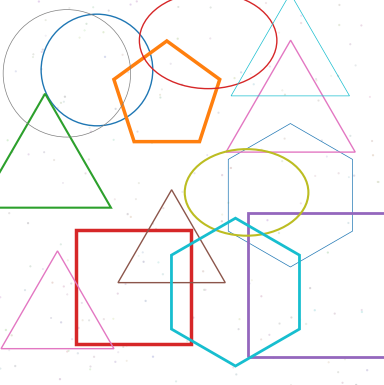[{"shape": "circle", "thickness": 1, "radius": 0.72, "center": [0.252, 0.818]}, {"shape": "hexagon", "thickness": 0.5, "radius": 0.93, "center": [0.754, 0.493]}, {"shape": "pentagon", "thickness": 2.5, "radius": 0.72, "center": [0.433, 0.749]}, {"shape": "triangle", "thickness": 1.5, "radius": 0.99, "center": [0.117, 0.559]}, {"shape": "oval", "thickness": 1, "radius": 0.89, "center": [0.541, 0.895]}, {"shape": "square", "thickness": 2.5, "radius": 0.74, "center": [0.347, 0.255]}, {"shape": "square", "thickness": 2, "radius": 0.93, "center": [0.831, 0.259]}, {"shape": "triangle", "thickness": 1, "radius": 0.8, "center": [0.446, 0.346]}, {"shape": "triangle", "thickness": 1, "radius": 0.85, "center": [0.149, 0.179]}, {"shape": "triangle", "thickness": 1, "radius": 0.97, "center": [0.755, 0.702]}, {"shape": "circle", "thickness": 0.5, "radius": 0.83, "center": [0.174, 0.809]}, {"shape": "oval", "thickness": 1.5, "radius": 0.8, "center": [0.64, 0.5]}, {"shape": "hexagon", "thickness": 2, "radius": 0.96, "center": [0.612, 0.241]}, {"shape": "triangle", "thickness": 0.5, "radius": 0.89, "center": [0.754, 0.84]}]